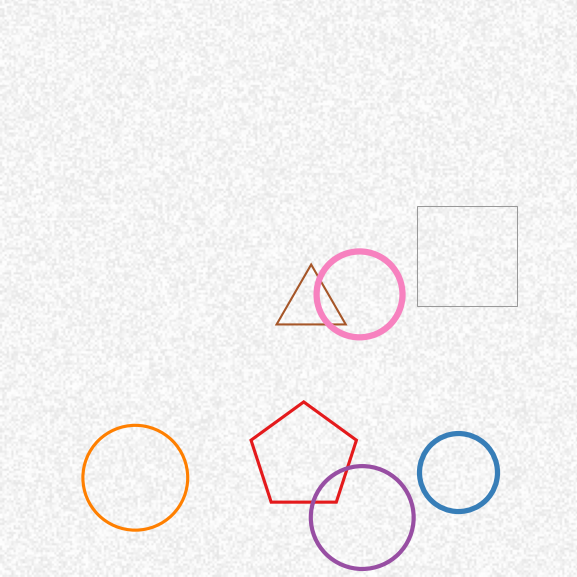[{"shape": "pentagon", "thickness": 1.5, "radius": 0.48, "center": [0.526, 0.207]}, {"shape": "circle", "thickness": 2.5, "radius": 0.34, "center": [0.794, 0.181]}, {"shape": "circle", "thickness": 2, "radius": 0.45, "center": [0.627, 0.103]}, {"shape": "circle", "thickness": 1.5, "radius": 0.45, "center": [0.234, 0.172]}, {"shape": "triangle", "thickness": 1, "radius": 0.35, "center": [0.539, 0.472]}, {"shape": "circle", "thickness": 3, "radius": 0.37, "center": [0.623, 0.489]}, {"shape": "square", "thickness": 0.5, "radius": 0.43, "center": [0.808, 0.555]}]